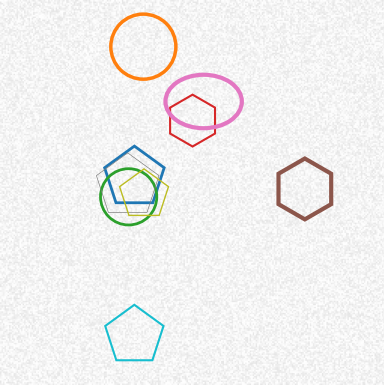[{"shape": "pentagon", "thickness": 2, "radius": 0.41, "center": [0.349, 0.539]}, {"shape": "circle", "thickness": 2.5, "radius": 0.42, "center": [0.372, 0.879]}, {"shape": "circle", "thickness": 2, "radius": 0.37, "center": [0.334, 0.489]}, {"shape": "hexagon", "thickness": 1.5, "radius": 0.34, "center": [0.5, 0.687]}, {"shape": "hexagon", "thickness": 3, "radius": 0.4, "center": [0.792, 0.509]}, {"shape": "oval", "thickness": 3, "radius": 0.5, "center": [0.529, 0.736]}, {"shape": "pentagon", "thickness": 0.5, "radius": 0.43, "center": [0.332, 0.517]}, {"shape": "pentagon", "thickness": 1, "radius": 0.33, "center": [0.374, 0.495]}, {"shape": "pentagon", "thickness": 1.5, "radius": 0.4, "center": [0.349, 0.129]}]